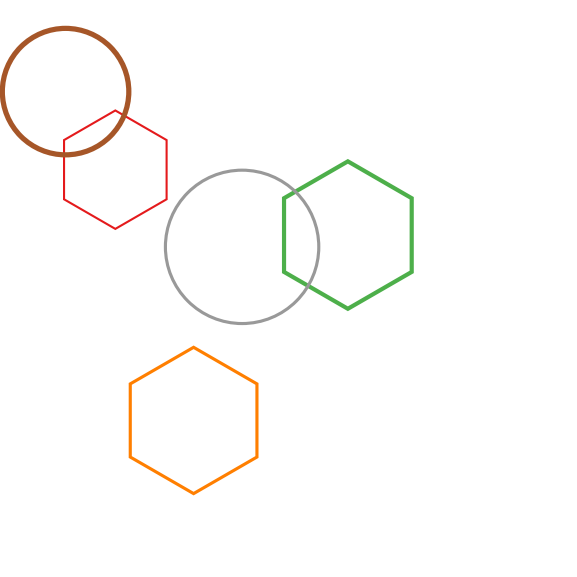[{"shape": "hexagon", "thickness": 1, "radius": 0.51, "center": [0.2, 0.705]}, {"shape": "hexagon", "thickness": 2, "radius": 0.64, "center": [0.602, 0.592]}, {"shape": "hexagon", "thickness": 1.5, "radius": 0.63, "center": [0.335, 0.271]}, {"shape": "circle", "thickness": 2.5, "radius": 0.55, "center": [0.114, 0.841]}, {"shape": "circle", "thickness": 1.5, "radius": 0.66, "center": [0.419, 0.572]}]